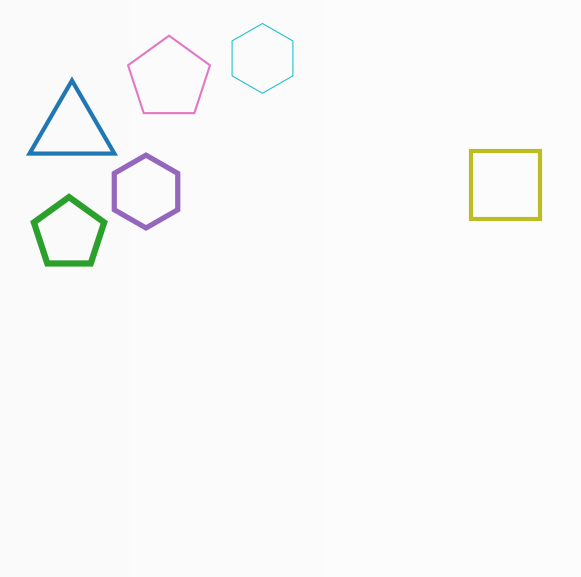[{"shape": "triangle", "thickness": 2, "radius": 0.42, "center": [0.124, 0.775]}, {"shape": "pentagon", "thickness": 3, "radius": 0.32, "center": [0.119, 0.594]}, {"shape": "hexagon", "thickness": 2.5, "radius": 0.32, "center": [0.251, 0.667]}, {"shape": "pentagon", "thickness": 1, "radius": 0.37, "center": [0.291, 0.863]}, {"shape": "square", "thickness": 2, "radius": 0.29, "center": [0.87, 0.679]}, {"shape": "hexagon", "thickness": 0.5, "radius": 0.3, "center": [0.452, 0.898]}]